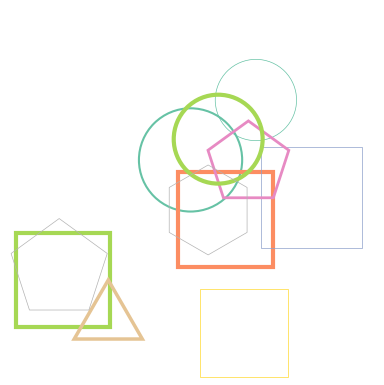[{"shape": "circle", "thickness": 0.5, "radius": 0.53, "center": [0.665, 0.74]}, {"shape": "circle", "thickness": 1.5, "radius": 0.67, "center": [0.495, 0.585]}, {"shape": "square", "thickness": 3, "radius": 0.62, "center": [0.585, 0.43]}, {"shape": "square", "thickness": 0.5, "radius": 0.66, "center": [0.81, 0.488]}, {"shape": "pentagon", "thickness": 2, "radius": 0.55, "center": [0.645, 0.576]}, {"shape": "circle", "thickness": 3, "radius": 0.58, "center": [0.567, 0.639]}, {"shape": "square", "thickness": 3, "radius": 0.62, "center": [0.164, 0.273]}, {"shape": "square", "thickness": 0.5, "radius": 0.57, "center": [0.633, 0.135]}, {"shape": "triangle", "thickness": 2.5, "radius": 0.51, "center": [0.281, 0.171]}, {"shape": "pentagon", "thickness": 0.5, "radius": 0.66, "center": [0.154, 0.301]}, {"shape": "hexagon", "thickness": 0.5, "radius": 0.58, "center": [0.541, 0.455]}]